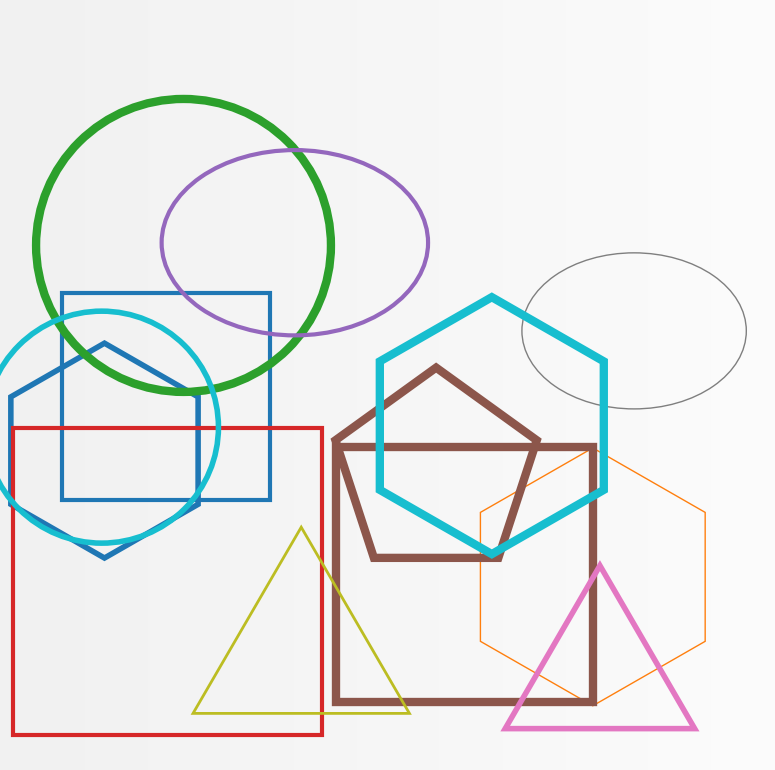[{"shape": "hexagon", "thickness": 2, "radius": 0.7, "center": [0.135, 0.415]}, {"shape": "square", "thickness": 1.5, "radius": 0.67, "center": [0.214, 0.485]}, {"shape": "hexagon", "thickness": 0.5, "radius": 0.84, "center": [0.765, 0.251]}, {"shape": "circle", "thickness": 3, "radius": 0.95, "center": [0.237, 0.681]}, {"shape": "square", "thickness": 1.5, "radius": 1.0, "center": [0.216, 0.245]}, {"shape": "oval", "thickness": 1.5, "radius": 0.86, "center": [0.38, 0.685]}, {"shape": "pentagon", "thickness": 3, "radius": 0.68, "center": [0.563, 0.386]}, {"shape": "square", "thickness": 3, "radius": 0.83, "center": [0.599, 0.254]}, {"shape": "triangle", "thickness": 2, "radius": 0.71, "center": [0.774, 0.124]}, {"shape": "oval", "thickness": 0.5, "radius": 0.72, "center": [0.818, 0.57]}, {"shape": "triangle", "thickness": 1, "radius": 0.81, "center": [0.389, 0.154]}, {"shape": "hexagon", "thickness": 3, "radius": 0.83, "center": [0.635, 0.447]}, {"shape": "circle", "thickness": 2, "radius": 0.75, "center": [0.131, 0.445]}]